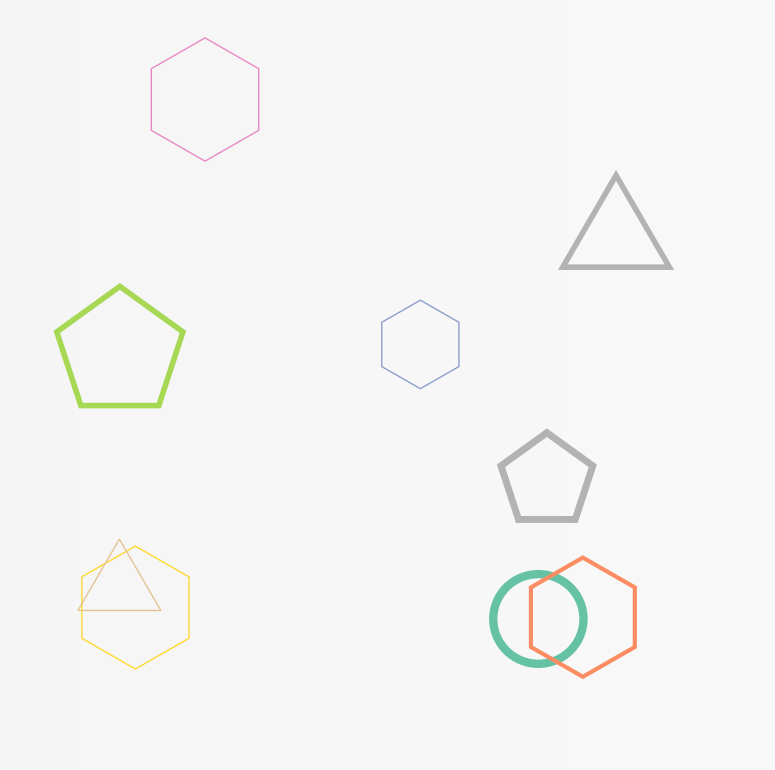[{"shape": "circle", "thickness": 3, "radius": 0.29, "center": [0.695, 0.196]}, {"shape": "hexagon", "thickness": 1.5, "radius": 0.39, "center": [0.752, 0.198]}, {"shape": "hexagon", "thickness": 0.5, "radius": 0.29, "center": [0.542, 0.553]}, {"shape": "hexagon", "thickness": 0.5, "radius": 0.4, "center": [0.265, 0.871]}, {"shape": "pentagon", "thickness": 2, "radius": 0.43, "center": [0.155, 0.542]}, {"shape": "hexagon", "thickness": 0.5, "radius": 0.4, "center": [0.175, 0.211]}, {"shape": "triangle", "thickness": 0.5, "radius": 0.31, "center": [0.154, 0.238]}, {"shape": "triangle", "thickness": 2, "radius": 0.4, "center": [0.795, 0.693]}, {"shape": "pentagon", "thickness": 2.5, "radius": 0.31, "center": [0.706, 0.376]}]